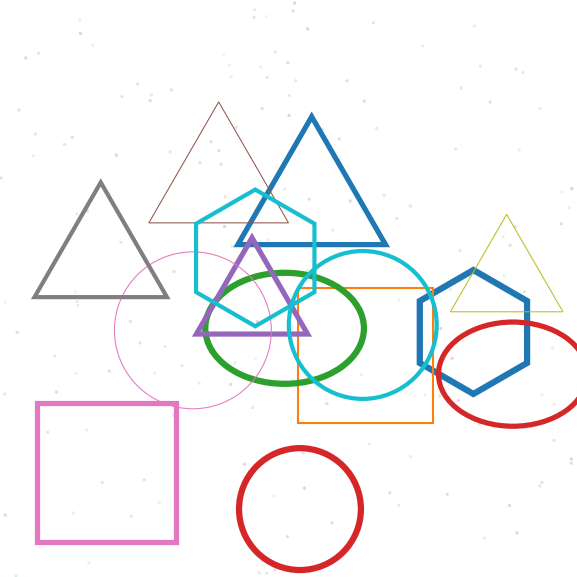[{"shape": "triangle", "thickness": 2.5, "radius": 0.74, "center": [0.54, 0.649]}, {"shape": "hexagon", "thickness": 3, "radius": 0.54, "center": [0.82, 0.424]}, {"shape": "square", "thickness": 1, "radius": 0.58, "center": [0.633, 0.384]}, {"shape": "oval", "thickness": 3, "radius": 0.69, "center": [0.493, 0.431]}, {"shape": "oval", "thickness": 2.5, "radius": 0.64, "center": [0.888, 0.351]}, {"shape": "circle", "thickness": 3, "radius": 0.53, "center": [0.519, 0.118]}, {"shape": "triangle", "thickness": 2.5, "radius": 0.56, "center": [0.436, 0.476]}, {"shape": "triangle", "thickness": 0.5, "radius": 0.7, "center": [0.379, 0.683]}, {"shape": "square", "thickness": 2.5, "radius": 0.6, "center": [0.184, 0.181]}, {"shape": "circle", "thickness": 0.5, "radius": 0.68, "center": [0.334, 0.427]}, {"shape": "triangle", "thickness": 2, "radius": 0.66, "center": [0.174, 0.551]}, {"shape": "triangle", "thickness": 0.5, "radius": 0.56, "center": [0.877, 0.515]}, {"shape": "circle", "thickness": 2, "radius": 0.64, "center": [0.628, 0.436]}, {"shape": "hexagon", "thickness": 2, "radius": 0.59, "center": [0.442, 0.553]}]